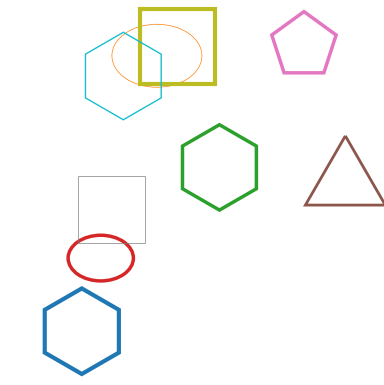[{"shape": "hexagon", "thickness": 3, "radius": 0.56, "center": [0.212, 0.14]}, {"shape": "oval", "thickness": 0.5, "radius": 0.58, "center": [0.408, 0.855]}, {"shape": "hexagon", "thickness": 2.5, "radius": 0.55, "center": [0.57, 0.565]}, {"shape": "oval", "thickness": 2.5, "radius": 0.42, "center": [0.262, 0.33]}, {"shape": "triangle", "thickness": 2, "radius": 0.6, "center": [0.897, 0.527]}, {"shape": "pentagon", "thickness": 2.5, "radius": 0.44, "center": [0.789, 0.882]}, {"shape": "square", "thickness": 0.5, "radius": 0.44, "center": [0.289, 0.456]}, {"shape": "square", "thickness": 3, "radius": 0.49, "center": [0.462, 0.88]}, {"shape": "hexagon", "thickness": 1, "radius": 0.57, "center": [0.32, 0.803]}]